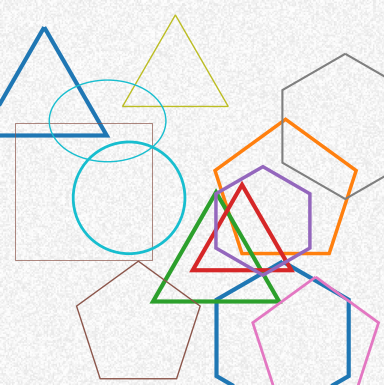[{"shape": "hexagon", "thickness": 3, "radius": 0.99, "center": [0.734, 0.122]}, {"shape": "triangle", "thickness": 3, "radius": 0.94, "center": [0.115, 0.742]}, {"shape": "pentagon", "thickness": 2.5, "radius": 0.96, "center": [0.742, 0.497]}, {"shape": "triangle", "thickness": 3, "radius": 0.95, "center": [0.561, 0.311]}, {"shape": "triangle", "thickness": 3, "radius": 0.74, "center": [0.629, 0.372]}, {"shape": "hexagon", "thickness": 2.5, "radius": 0.7, "center": [0.683, 0.426]}, {"shape": "pentagon", "thickness": 1, "radius": 0.84, "center": [0.359, 0.153]}, {"shape": "square", "thickness": 0.5, "radius": 0.89, "center": [0.216, 0.502]}, {"shape": "pentagon", "thickness": 2, "radius": 0.86, "center": [0.82, 0.109]}, {"shape": "hexagon", "thickness": 1.5, "radius": 0.94, "center": [0.897, 0.672]}, {"shape": "triangle", "thickness": 1, "radius": 0.79, "center": [0.456, 0.803]}, {"shape": "oval", "thickness": 1, "radius": 0.76, "center": [0.279, 0.686]}, {"shape": "circle", "thickness": 2, "radius": 0.73, "center": [0.335, 0.486]}]